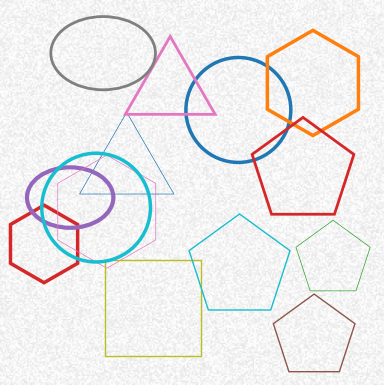[{"shape": "circle", "thickness": 2.5, "radius": 0.68, "center": [0.619, 0.714]}, {"shape": "triangle", "thickness": 0.5, "radius": 0.71, "center": [0.329, 0.567]}, {"shape": "hexagon", "thickness": 2.5, "radius": 0.68, "center": [0.813, 0.785]}, {"shape": "pentagon", "thickness": 0.5, "radius": 0.51, "center": [0.865, 0.327]}, {"shape": "hexagon", "thickness": 2.5, "radius": 0.5, "center": [0.114, 0.366]}, {"shape": "pentagon", "thickness": 2, "radius": 0.7, "center": [0.787, 0.556]}, {"shape": "oval", "thickness": 3, "radius": 0.56, "center": [0.182, 0.487]}, {"shape": "pentagon", "thickness": 1, "radius": 0.56, "center": [0.816, 0.125]}, {"shape": "hexagon", "thickness": 0.5, "radius": 0.73, "center": [0.277, 0.45]}, {"shape": "triangle", "thickness": 2, "radius": 0.67, "center": [0.442, 0.77]}, {"shape": "oval", "thickness": 2, "radius": 0.68, "center": [0.268, 0.862]}, {"shape": "square", "thickness": 1, "radius": 0.62, "center": [0.397, 0.2]}, {"shape": "circle", "thickness": 2.5, "radius": 0.71, "center": [0.25, 0.461]}, {"shape": "pentagon", "thickness": 1, "radius": 0.69, "center": [0.622, 0.306]}]